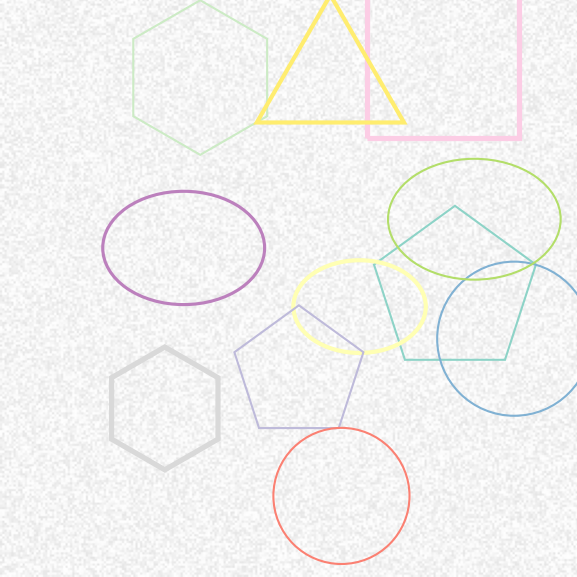[{"shape": "pentagon", "thickness": 1, "radius": 0.74, "center": [0.788, 0.495]}, {"shape": "oval", "thickness": 2, "radius": 0.57, "center": [0.623, 0.468]}, {"shape": "pentagon", "thickness": 1, "radius": 0.59, "center": [0.518, 0.353]}, {"shape": "circle", "thickness": 1, "radius": 0.59, "center": [0.591, 0.14]}, {"shape": "circle", "thickness": 1, "radius": 0.67, "center": [0.89, 0.413]}, {"shape": "oval", "thickness": 1, "radius": 0.75, "center": [0.821, 0.62]}, {"shape": "square", "thickness": 2.5, "radius": 0.66, "center": [0.767, 0.892]}, {"shape": "hexagon", "thickness": 2.5, "radius": 0.53, "center": [0.285, 0.292]}, {"shape": "oval", "thickness": 1.5, "radius": 0.7, "center": [0.318, 0.57]}, {"shape": "hexagon", "thickness": 1, "radius": 0.67, "center": [0.347, 0.865]}, {"shape": "triangle", "thickness": 2, "radius": 0.74, "center": [0.572, 0.861]}]